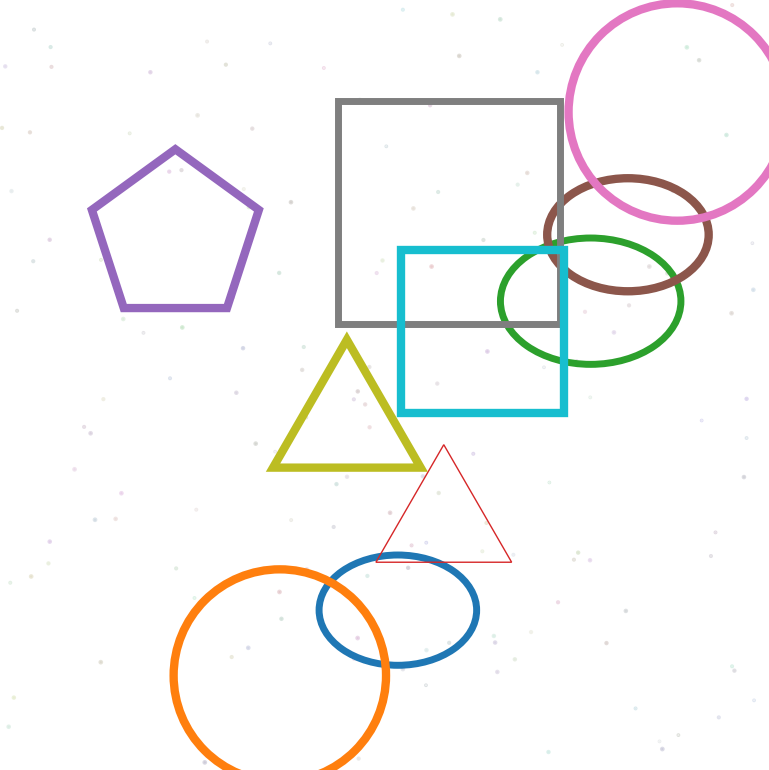[{"shape": "oval", "thickness": 2.5, "radius": 0.51, "center": [0.517, 0.208]}, {"shape": "circle", "thickness": 3, "radius": 0.69, "center": [0.363, 0.123]}, {"shape": "oval", "thickness": 2.5, "radius": 0.59, "center": [0.767, 0.609]}, {"shape": "triangle", "thickness": 0.5, "radius": 0.51, "center": [0.576, 0.321]}, {"shape": "pentagon", "thickness": 3, "radius": 0.57, "center": [0.228, 0.692]}, {"shape": "oval", "thickness": 3, "radius": 0.52, "center": [0.816, 0.695]}, {"shape": "circle", "thickness": 3, "radius": 0.71, "center": [0.88, 0.855]}, {"shape": "square", "thickness": 2.5, "radius": 0.72, "center": [0.583, 0.724]}, {"shape": "triangle", "thickness": 3, "radius": 0.55, "center": [0.45, 0.448]}, {"shape": "square", "thickness": 3, "radius": 0.53, "center": [0.627, 0.569]}]